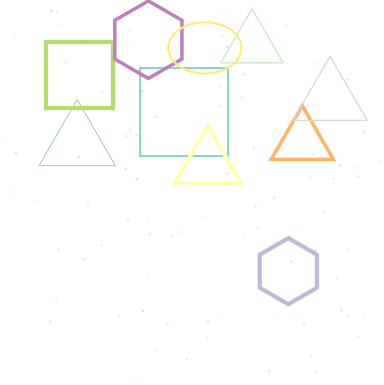[{"shape": "square", "thickness": 1.5, "radius": 0.57, "center": [0.478, 0.71]}, {"shape": "triangle", "thickness": 3, "radius": 0.5, "center": [0.54, 0.574]}, {"shape": "hexagon", "thickness": 3, "radius": 0.43, "center": [0.749, 0.296]}, {"shape": "triangle", "thickness": 0.5, "radius": 0.57, "center": [0.201, 0.627]}, {"shape": "triangle", "thickness": 2.5, "radius": 0.47, "center": [0.785, 0.633]}, {"shape": "square", "thickness": 3, "radius": 0.43, "center": [0.207, 0.805]}, {"shape": "triangle", "thickness": 1, "radius": 0.56, "center": [0.857, 0.743]}, {"shape": "hexagon", "thickness": 2.5, "radius": 0.5, "center": [0.385, 0.897]}, {"shape": "triangle", "thickness": 1, "radius": 0.47, "center": [0.655, 0.884]}, {"shape": "oval", "thickness": 1.5, "radius": 0.48, "center": [0.532, 0.876]}]